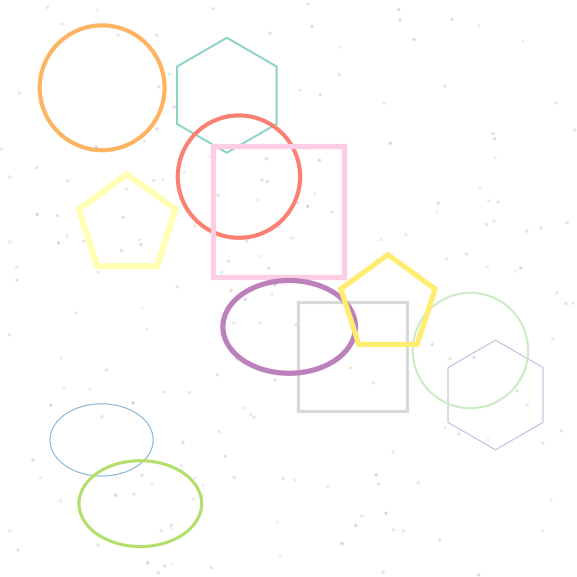[{"shape": "hexagon", "thickness": 1, "radius": 0.5, "center": [0.393, 0.834]}, {"shape": "pentagon", "thickness": 3, "radius": 0.44, "center": [0.22, 0.609]}, {"shape": "hexagon", "thickness": 0.5, "radius": 0.47, "center": [0.858, 0.315]}, {"shape": "circle", "thickness": 2, "radius": 0.53, "center": [0.414, 0.693]}, {"shape": "oval", "thickness": 0.5, "radius": 0.45, "center": [0.176, 0.237]}, {"shape": "circle", "thickness": 2, "radius": 0.54, "center": [0.177, 0.847]}, {"shape": "oval", "thickness": 1.5, "radius": 0.53, "center": [0.243, 0.127]}, {"shape": "square", "thickness": 2.5, "radius": 0.57, "center": [0.483, 0.633]}, {"shape": "square", "thickness": 1.5, "radius": 0.47, "center": [0.61, 0.381]}, {"shape": "oval", "thickness": 2.5, "radius": 0.57, "center": [0.501, 0.433]}, {"shape": "circle", "thickness": 1, "radius": 0.5, "center": [0.815, 0.392]}, {"shape": "pentagon", "thickness": 2.5, "radius": 0.43, "center": [0.672, 0.472]}]